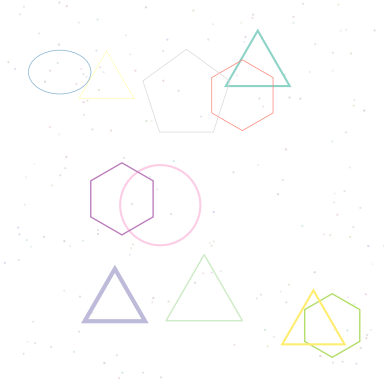[{"shape": "triangle", "thickness": 1.5, "radius": 0.48, "center": [0.669, 0.824]}, {"shape": "triangle", "thickness": 0.5, "radius": 0.41, "center": [0.277, 0.785]}, {"shape": "triangle", "thickness": 3, "radius": 0.45, "center": [0.298, 0.211]}, {"shape": "hexagon", "thickness": 0.5, "radius": 0.46, "center": [0.63, 0.753]}, {"shape": "oval", "thickness": 0.5, "radius": 0.41, "center": [0.155, 0.813]}, {"shape": "hexagon", "thickness": 1, "radius": 0.41, "center": [0.863, 0.154]}, {"shape": "circle", "thickness": 1.5, "radius": 0.52, "center": [0.416, 0.467]}, {"shape": "pentagon", "thickness": 0.5, "radius": 0.59, "center": [0.484, 0.753]}, {"shape": "hexagon", "thickness": 1, "radius": 0.47, "center": [0.317, 0.483]}, {"shape": "triangle", "thickness": 1, "radius": 0.57, "center": [0.53, 0.224]}, {"shape": "triangle", "thickness": 1.5, "radius": 0.47, "center": [0.814, 0.152]}]